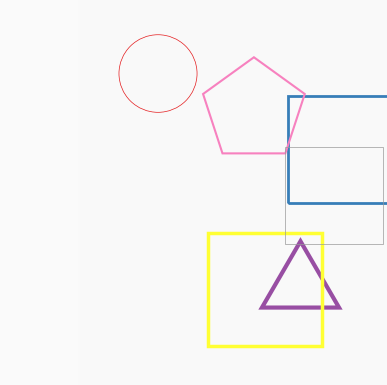[{"shape": "circle", "thickness": 0.5, "radius": 0.5, "center": [0.408, 0.809]}, {"shape": "square", "thickness": 2, "radius": 0.7, "center": [0.882, 0.612]}, {"shape": "triangle", "thickness": 3, "radius": 0.57, "center": [0.775, 0.259]}, {"shape": "square", "thickness": 2.5, "radius": 0.73, "center": [0.685, 0.248]}, {"shape": "pentagon", "thickness": 1.5, "radius": 0.69, "center": [0.655, 0.713]}, {"shape": "square", "thickness": 0.5, "radius": 0.63, "center": [0.861, 0.492]}]